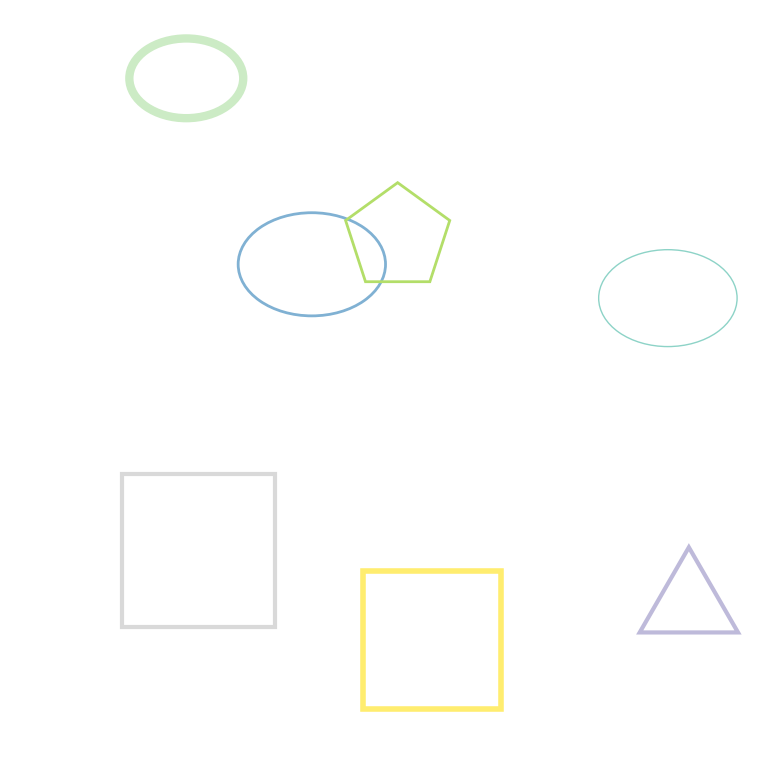[{"shape": "oval", "thickness": 0.5, "radius": 0.45, "center": [0.867, 0.613]}, {"shape": "triangle", "thickness": 1.5, "radius": 0.37, "center": [0.895, 0.216]}, {"shape": "oval", "thickness": 1, "radius": 0.48, "center": [0.405, 0.657]}, {"shape": "pentagon", "thickness": 1, "radius": 0.36, "center": [0.516, 0.692]}, {"shape": "square", "thickness": 1.5, "radius": 0.5, "center": [0.258, 0.285]}, {"shape": "oval", "thickness": 3, "radius": 0.37, "center": [0.242, 0.898]}, {"shape": "square", "thickness": 2, "radius": 0.45, "center": [0.561, 0.169]}]